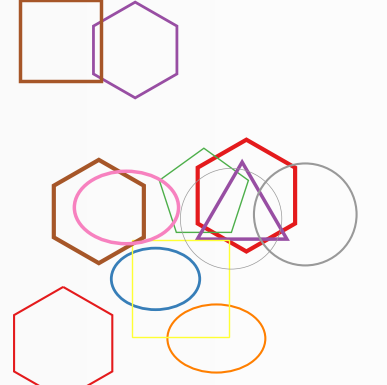[{"shape": "hexagon", "thickness": 3, "radius": 0.73, "center": [0.636, 0.492]}, {"shape": "hexagon", "thickness": 1.5, "radius": 0.73, "center": [0.163, 0.108]}, {"shape": "oval", "thickness": 2, "radius": 0.57, "center": [0.401, 0.276]}, {"shape": "pentagon", "thickness": 1, "radius": 0.6, "center": [0.526, 0.494]}, {"shape": "hexagon", "thickness": 2, "radius": 0.62, "center": [0.349, 0.87]}, {"shape": "triangle", "thickness": 2.5, "radius": 0.67, "center": [0.625, 0.446]}, {"shape": "oval", "thickness": 1.5, "radius": 0.63, "center": [0.558, 0.121]}, {"shape": "square", "thickness": 1, "radius": 0.63, "center": [0.466, 0.251]}, {"shape": "hexagon", "thickness": 3, "radius": 0.67, "center": [0.255, 0.451]}, {"shape": "square", "thickness": 2.5, "radius": 0.52, "center": [0.155, 0.894]}, {"shape": "oval", "thickness": 2.5, "radius": 0.67, "center": [0.326, 0.461]}, {"shape": "circle", "thickness": 1.5, "radius": 0.66, "center": [0.788, 0.443]}, {"shape": "circle", "thickness": 0.5, "radius": 0.65, "center": [0.596, 0.432]}]